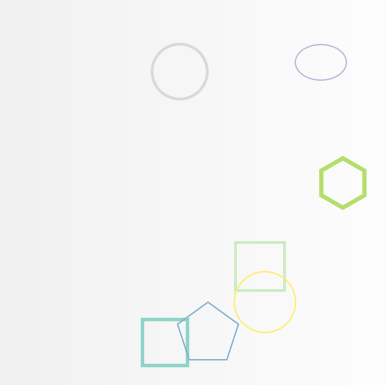[{"shape": "square", "thickness": 2.5, "radius": 0.29, "center": [0.424, 0.112]}, {"shape": "oval", "thickness": 1, "radius": 0.33, "center": [0.828, 0.838]}, {"shape": "pentagon", "thickness": 1, "radius": 0.41, "center": [0.537, 0.132]}, {"shape": "hexagon", "thickness": 3, "radius": 0.32, "center": [0.885, 0.525]}, {"shape": "circle", "thickness": 2, "radius": 0.36, "center": [0.464, 0.814]}, {"shape": "square", "thickness": 2, "radius": 0.31, "center": [0.67, 0.309]}, {"shape": "circle", "thickness": 1, "radius": 0.4, "center": [0.684, 0.215]}]